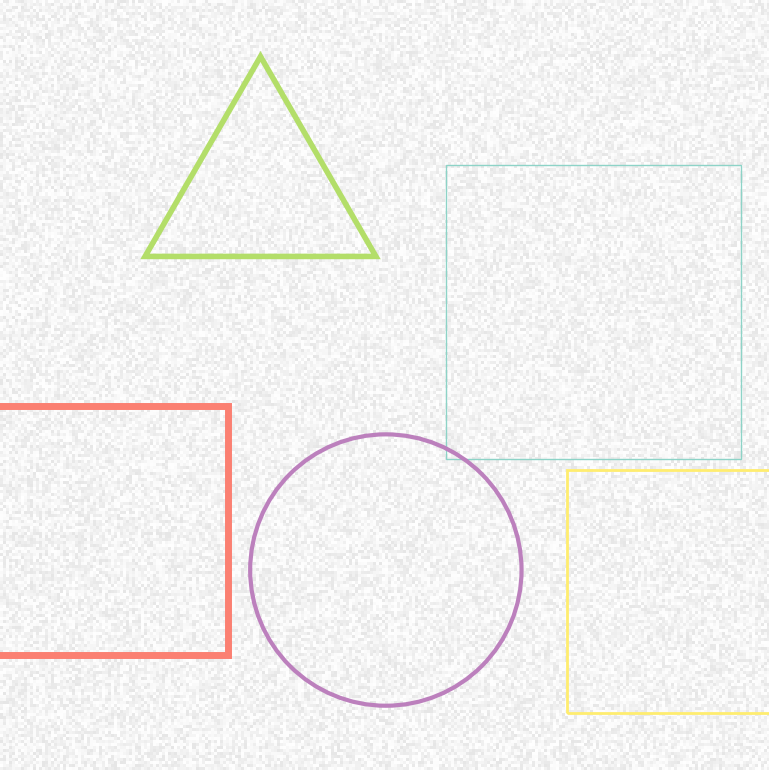[{"shape": "square", "thickness": 0.5, "radius": 0.96, "center": [0.771, 0.595]}, {"shape": "square", "thickness": 2.5, "radius": 0.81, "center": [0.135, 0.311]}, {"shape": "triangle", "thickness": 2, "radius": 0.87, "center": [0.338, 0.754]}, {"shape": "circle", "thickness": 1.5, "radius": 0.88, "center": [0.501, 0.26]}, {"shape": "square", "thickness": 1, "radius": 0.79, "center": [0.894, 0.232]}]